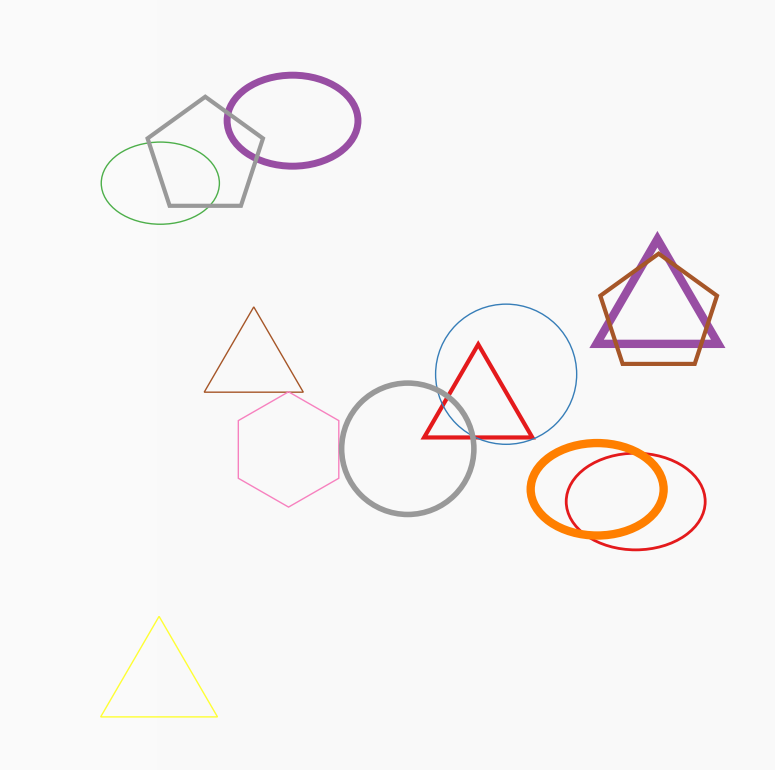[{"shape": "triangle", "thickness": 1.5, "radius": 0.4, "center": [0.617, 0.472]}, {"shape": "oval", "thickness": 1, "radius": 0.45, "center": [0.82, 0.349]}, {"shape": "circle", "thickness": 0.5, "radius": 0.46, "center": [0.653, 0.514]}, {"shape": "oval", "thickness": 0.5, "radius": 0.38, "center": [0.207, 0.762]}, {"shape": "oval", "thickness": 2.5, "radius": 0.42, "center": [0.377, 0.843]}, {"shape": "triangle", "thickness": 3, "radius": 0.45, "center": [0.848, 0.599]}, {"shape": "oval", "thickness": 3, "radius": 0.43, "center": [0.771, 0.365]}, {"shape": "triangle", "thickness": 0.5, "radius": 0.44, "center": [0.205, 0.112]}, {"shape": "triangle", "thickness": 0.5, "radius": 0.37, "center": [0.327, 0.528]}, {"shape": "pentagon", "thickness": 1.5, "radius": 0.4, "center": [0.85, 0.591]}, {"shape": "hexagon", "thickness": 0.5, "radius": 0.37, "center": [0.372, 0.416]}, {"shape": "pentagon", "thickness": 1.5, "radius": 0.39, "center": [0.265, 0.796]}, {"shape": "circle", "thickness": 2, "radius": 0.43, "center": [0.526, 0.417]}]